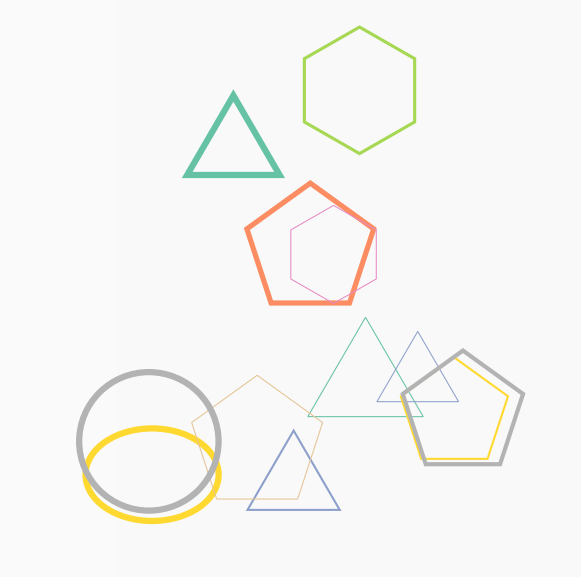[{"shape": "triangle", "thickness": 0.5, "radius": 0.57, "center": [0.629, 0.335]}, {"shape": "triangle", "thickness": 3, "radius": 0.46, "center": [0.402, 0.742]}, {"shape": "pentagon", "thickness": 2.5, "radius": 0.57, "center": [0.534, 0.567]}, {"shape": "triangle", "thickness": 1, "radius": 0.46, "center": [0.505, 0.162]}, {"shape": "triangle", "thickness": 0.5, "radius": 0.41, "center": [0.719, 0.344]}, {"shape": "hexagon", "thickness": 0.5, "radius": 0.42, "center": [0.574, 0.559]}, {"shape": "hexagon", "thickness": 1.5, "radius": 0.55, "center": [0.619, 0.843]}, {"shape": "pentagon", "thickness": 1, "radius": 0.48, "center": [0.782, 0.283]}, {"shape": "oval", "thickness": 3, "radius": 0.57, "center": [0.262, 0.177]}, {"shape": "pentagon", "thickness": 0.5, "radius": 0.59, "center": [0.442, 0.231]}, {"shape": "circle", "thickness": 3, "radius": 0.6, "center": [0.256, 0.235]}, {"shape": "pentagon", "thickness": 2, "radius": 0.54, "center": [0.796, 0.283]}]